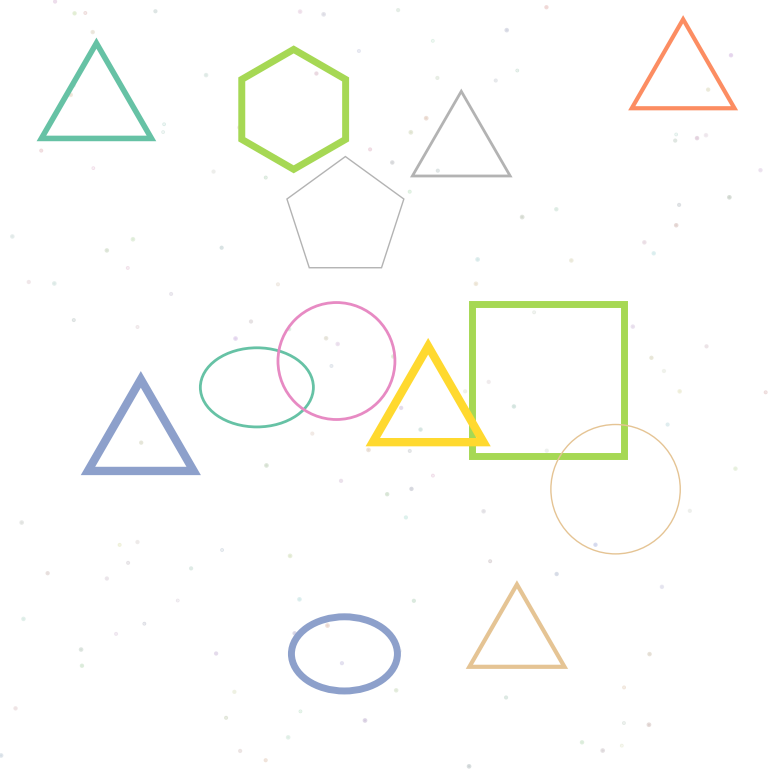[{"shape": "oval", "thickness": 1, "radius": 0.37, "center": [0.334, 0.497]}, {"shape": "triangle", "thickness": 2, "radius": 0.41, "center": [0.125, 0.861]}, {"shape": "triangle", "thickness": 1.5, "radius": 0.39, "center": [0.887, 0.898]}, {"shape": "oval", "thickness": 2.5, "radius": 0.34, "center": [0.447, 0.151]}, {"shape": "triangle", "thickness": 3, "radius": 0.4, "center": [0.183, 0.428]}, {"shape": "circle", "thickness": 1, "radius": 0.38, "center": [0.437, 0.531]}, {"shape": "square", "thickness": 2.5, "radius": 0.49, "center": [0.711, 0.506]}, {"shape": "hexagon", "thickness": 2.5, "radius": 0.39, "center": [0.381, 0.858]}, {"shape": "triangle", "thickness": 3, "radius": 0.42, "center": [0.556, 0.467]}, {"shape": "circle", "thickness": 0.5, "radius": 0.42, "center": [0.799, 0.365]}, {"shape": "triangle", "thickness": 1.5, "radius": 0.36, "center": [0.671, 0.17]}, {"shape": "pentagon", "thickness": 0.5, "radius": 0.4, "center": [0.449, 0.717]}, {"shape": "triangle", "thickness": 1, "radius": 0.37, "center": [0.599, 0.808]}]